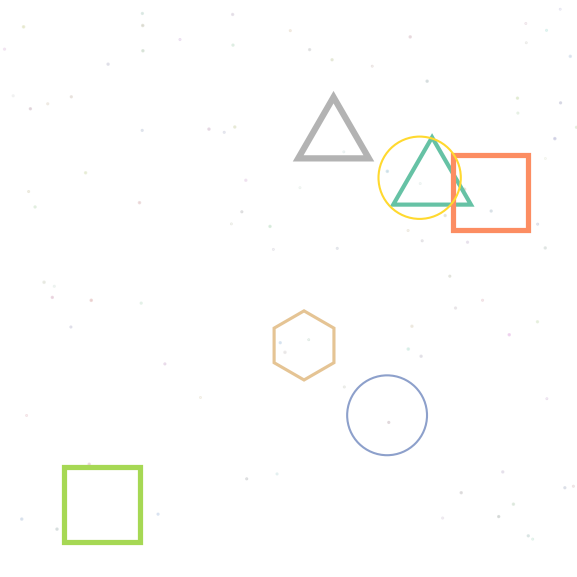[{"shape": "triangle", "thickness": 2, "radius": 0.39, "center": [0.748, 0.684]}, {"shape": "square", "thickness": 2.5, "radius": 0.32, "center": [0.85, 0.666]}, {"shape": "circle", "thickness": 1, "radius": 0.35, "center": [0.67, 0.28]}, {"shape": "square", "thickness": 2.5, "radius": 0.33, "center": [0.177, 0.126]}, {"shape": "circle", "thickness": 1, "radius": 0.36, "center": [0.727, 0.691]}, {"shape": "hexagon", "thickness": 1.5, "radius": 0.3, "center": [0.526, 0.401]}, {"shape": "triangle", "thickness": 3, "radius": 0.35, "center": [0.578, 0.76]}]